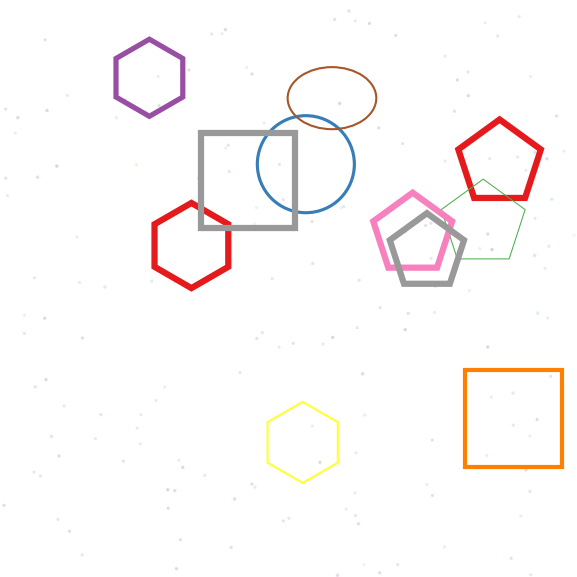[{"shape": "pentagon", "thickness": 3, "radius": 0.38, "center": [0.865, 0.717]}, {"shape": "hexagon", "thickness": 3, "radius": 0.37, "center": [0.331, 0.574]}, {"shape": "circle", "thickness": 1.5, "radius": 0.42, "center": [0.53, 0.715]}, {"shape": "pentagon", "thickness": 0.5, "radius": 0.38, "center": [0.837, 0.613]}, {"shape": "hexagon", "thickness": 2.5, "radius": 0.33, "center": [0.259, 0.864]}, {"shape": "square", "thickness": 2, "radius": 0.42, "center": [0.89, 0.275]}, {"shape": "hexagon", "thickness": 1, "radius": 0.35, "center": [0.524, 0.233]}, {"shape": "oval", "thickness": 1, "radius": 0.38, "center": [0.575, 0.829]}, {"shape": "pentagon", "thickness": 3, "radius": 0.36, "center": [0.715, 0.594]}, {"shape": "pentagon", "thickness": 3, "radius": 0.34, "center": [0.739, 0.562]}, {"shape": "square", "thickness": 3, "radius": 0.41, "center": [0.429, 0.687]}]